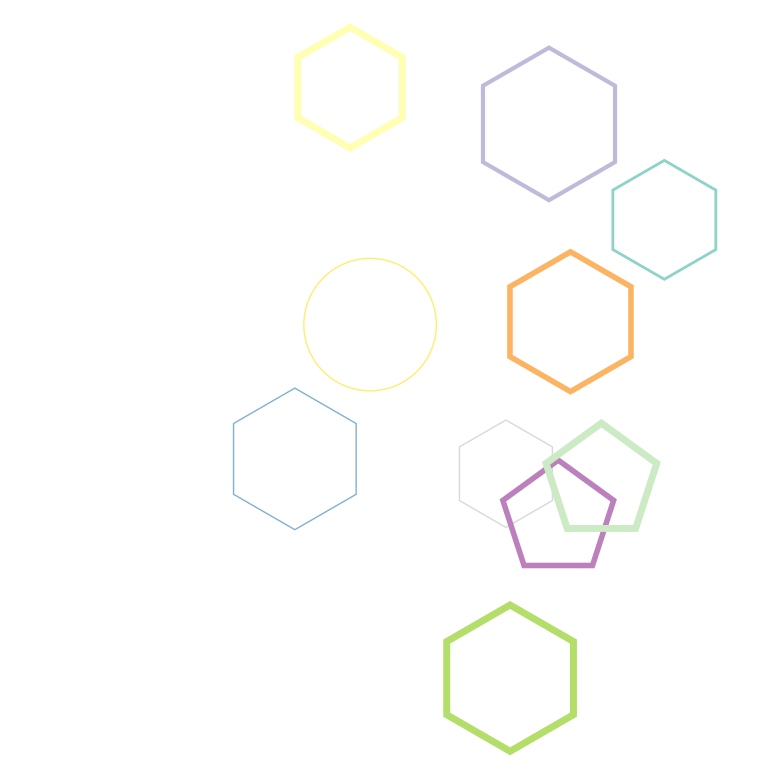[{"shape": "hexagon", "thickness": 1, "radius": 0.39, "center": [0.863, 0.714]}, {"shape": "hexagon", "thickness": 2.5, "radius": 0.39, "center": [0.455, 0.886]}, {"shape": "hexagon", "thickness": 1.5, "radius": 0.5, "center": [0.713, 0.839]}, {"shape": "hexagon", "thickness": 0.5, "radius": 0.46, "center": [0.383, 0.404]}, {"shape": "hexagon", "thickness": 2, "radius": 0.45, "center": [0.741, 0.582]}, {"shape": "hexagon", "thickness": 2.5, "radius": 0.48, "center": [0.662, 0.119]}, {"shape": "hexagon", "thickness": 0.5, "radius": 0.35, "center": [0.657, 0.385]}, {"shape": "pentagon", "thickness": 2, "radius": 0.38, "center": [0.725, 0.327]}, {"shape": "pentagon", "thickness": 2.5, "radius": 0.38, "center": [0.781, 0.375]}, {"shape": "circle", "thickness": 0.5, "radius": 0.43, "center": [0.481, 0.578]}]